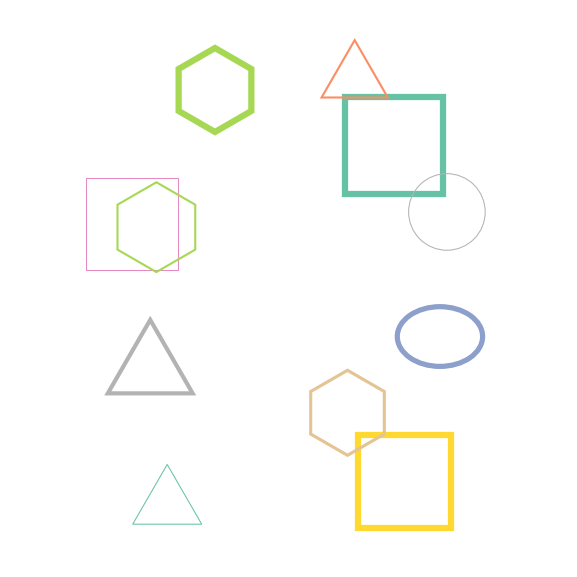[{"shape": "square", "thickness": 3, "radius": 0.42, "center": [0.683, 0.747]}, {"shape": "triangle", "thickness": 0.5, "radius": 0.34, "center": [0.29, 0.126]}, {"shape": "triangle", "thickness": 1, "radius": 0.33, "center": [0.614, 0.863]}, {"shape": "oval", "thickness": 2.5, "radius": 0.37, "center": [0.762, 0.416]}, {"shape": "square", "thickness": 0.5, "radius": 0.4, "center": [0.228, 0.612]}, {"shape": "hexagon", "thickness": 1, "radius": 0.39, "center": [0.271, 0.606]}, {"shape": "hexagon", "thickness": 3, "radius": 0.36, "center": [0.372, 0.843]}, {"shape": "square", "thickness": 3, "radius": 0.4, "center": [0.701, 0.165]}, {"shape": "hexagon", "thickness": 1.5, "radius": 0.37, "center": [0.602, 0.284]}, {"shape": "triangle", "thickness": 2, "radius": 0.42, "center": [0.26, 0.36]}, {"shape": "circle", "thickness": 0.5, "radius": 0.33, "center": [0.774, 0.632]}]